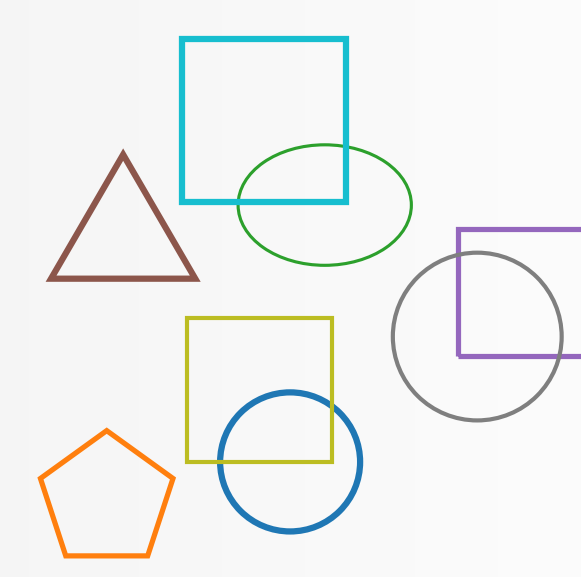[{"shape": "circle", "thickness": 3, "radius": 0.6, "center": [0.499, 0.199]}, {"shape": "pentagon", "thickness": 2.5, "radius": 0.6, "center": [0.184, 0.134]}, {"shape": "oval", "thickness": 1.5, "radius": 0.75, "center": [0.559, 0.644]}, {"shape": "square", "thickness": 2.5, "radius": 0.55, "center": [0.898, 0.492]}, {"shape": "triangle", "thickness": 3, "radius": 0.72, "center": [0.212, 0.588]}, {"shape": "circle", "thickness": 2, "radius": 0.73, "center": [0.821, 0.416]}, {"shape": "square", "thickness": 2, "radius": 0.62, "center": [0.447, 0.324]}, {"shape": "square", "thickness": 3, "radius": 0.71, "center": [0.455, 0.79]}]